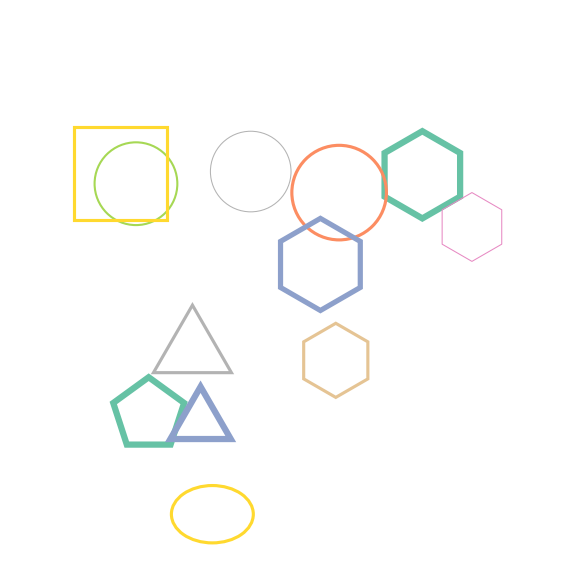[{"shape": "pentagon", "thickness": 3, "radius": 0.32, "center": [0.257, 0.281]}, {"shape": "hexagon", "thickness": 3, "radius": 0.38, "center": [0.731, 0.696]}, {"shape": "circle", "thickness": 1.5, "radius": 0.41, "center": [0.587, 0.666]}, {"shape": "triangle", "thickness": 3, "radius": 0.3, "center": [0.347, 0.269]}, {"shape": "hexagon", "thickness": 2.5, "radius": 0.4, "center": [0.555, 0.541]}, {"shape": "hexagon", "thickness": 0.5, "radius": 0.3, "center": [0.817, 0.606]}, {"shape": "circle", "thickness": 1, "radius": 0.36, "center": [0.235, 0.681]}, {"shape": "square", "thickness": 1.5, "radius": 0.4, "center": [0.208, 0.699]}, {"shape": "oval", "thickness": 1.5, "radius": 0.35, "center": [0.368, 0.109]}, {"shape": "hexagon", "thickness": 1.5, "radius": 0.32, "center": [0.581, 0.375]}, {"shape": "triangle", "thickness": 1.5, "radius": 0.39, "center": [0.333, 0.393]}, {"shape": "circle", "thickness": 0.5, "radius": 0.35, "center": [0.434, 0.702]}]